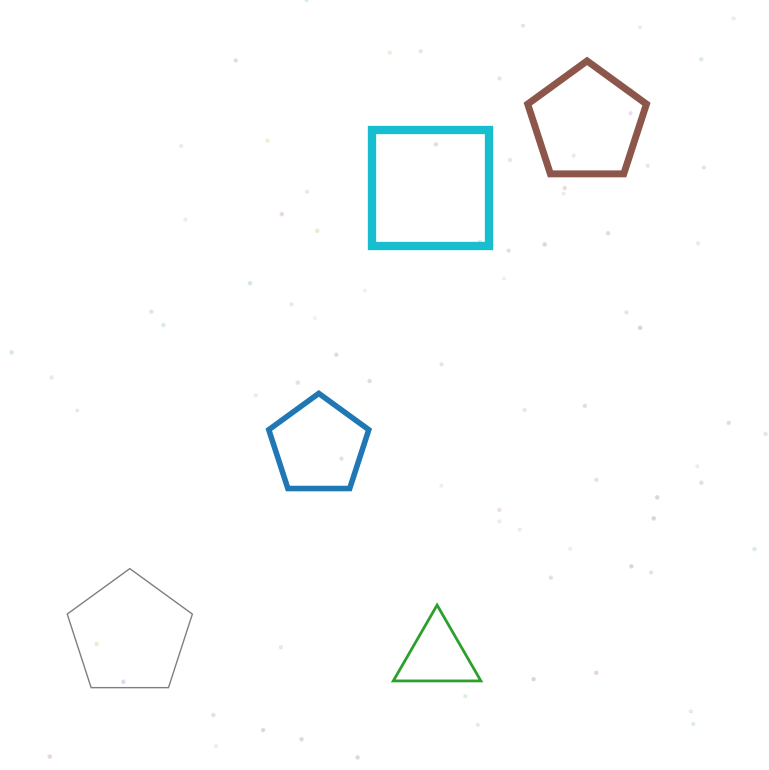[{"shape": "pentagon", "thickness": 2, "radius": 0.34, "center": [0.414, 0.421]}, {"shape": "triangle", "thickness": 1, "radius": 0.33, "center": [0.568, 0.149]}, {"shape": "pentagon", "thickness": 2.5, "radius": 0.41, "center": [0.762, 0.84]}, {"shape": "pentagon", "thickness": 0.5, "radius": 0.43, "center": [0.169, 0.176]}, {"shape": "square", "thickness": 3, "radius": 0.38, "center": [0.559, 0.756]}]